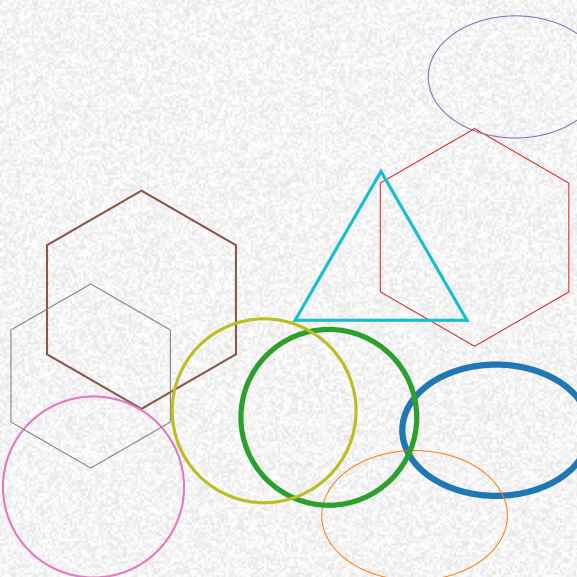[{"shape": "oval", "thickness": 3, "radius": 0.81, "center": [0.859, 0.254]}, {"shape": "oval", "thickness": 0.5, "radius": 0.8, "center": [0.718, 0.106]}, {"shape": "circle", "thickness": 2.5, "radius": 0.76, "center": [0.569, 0.276]}, {"shape": "hexagon", "thickness": 0.5, "radius": 0.94, "center": [0.822, 0.588]}, {"shape": "oval", "thickness": 0.5, "radius": 0.76, "center": [0.893, 0.866]}, {"shape": "hexagon", "thickness": 1, "radius": 0.94, "center": [0.245, 0.48]}, {"shape": "circle", "thickness": 1, "radius": 0.78, "center": [0.162, 0.156]}, {"shape": "hexagon", "thickness": 0.5, "radius": 0.8, "center": [0.157, 0.348]}, {"shape": "circle", "thickness": 1.5, "radius": 0.8, "center": [0.457, 0.288]}, {"shape": "triangle", "thickness": 1.5, "radius": 0.86, "center": [0.66, 0.53]}]